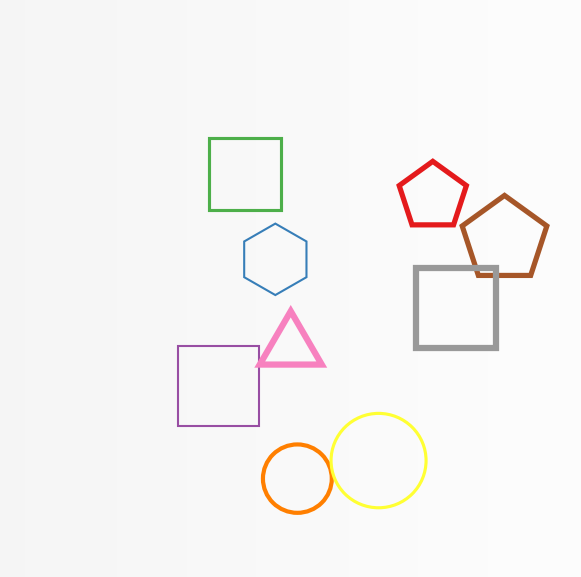[{"shape": "pentagon", "thickness": 2.5, "radius": 0.3, "center": [0.745, 0.659]}, {"shape": "hexagon", "thickness": 1, "radius": 0.31, "center": [0.474, 0.55]}, {"shape": "square", "thickness": 1.5, "radius": 0.31, "center": [0.422, 0.698]}, {"shape": "square", "thickness": 1, "radius": 0.35, "center": [0.375, 0.331]}, {"shape": "circle", "thickness": 2, "radius": 0.3, "center": [0.512, 0.17]}, {"shape": "circle", "thickness": 1.5, "radius": 0.41, "center": [0.651, 0.202]}, {"shape": "pentagon", "thickness": 2.5, "radius": 0.38, "center": [0.868, 0.584]}, {"shape": "triangle", "thickness": 3, "radius": 0.31, "center": [0.5, 0.399]}, {"shape": "square", "thickness": 3, "radius": 0.34, "center": [0.785, 0.466]}]